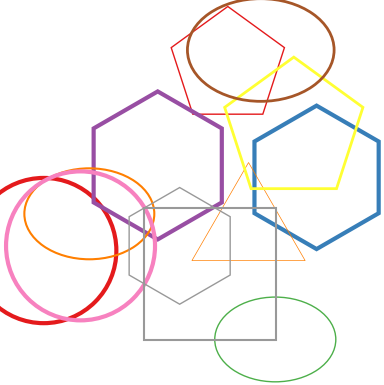[{"shape": "circle", "thickness": 3, "radius": 0.94, "center": [0.114, 0.349]}, {"shape": "pentagon", "thickness": 1, "radius": 0.77, "center": [0.592, 0.829]}, {"shape": "hexagon", "thickness": 3, "radius": 0.93, "center": [0.822, 0.539]}, {"shape": "oval", "thickness": 1, "radius": 0.79, "center": [0.715, 0.118]}, {"shape": "hexagon", "thickness": 3, "radius": 0.96, "center": [0.41, 0.57]}, {"shape": "oval", "thickness": 1.5, "radius": 0.84, "center": [0.232, 0.445]}, {"shape": "triangle", "thickness": 0.5, "radius": 0.85, "center": [0.646, 0.408]}, {"shape": "pentagon", "thickness": 2, "radius": 0.94, "center": [0.763, 0.663]}, {"shape": "oval", "thickness": 2, "radius": 0.95, "center": [0.677, 0.87]}, {"shape": "circle", "thickness": 3, "radius": 0.97, "center": [0.209, 0.361]}, {"shape": "square", "thickness": 1.5, "radius": 0.85, "center": [0.545, 0.289]}, {"shape": "hexagon", "thickness": 1, "radius": 0.76, "center": [0.467, 0.361]}]